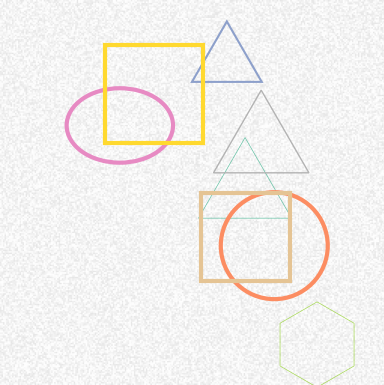[{"shape": "triangle", "thickness": 0.5, "radius": 0.7, "center": [0.637, 0.503]}, {"shape": "circle", "thickness": 3, "radius": 0.69, "center": [0.712, 0.362]}, {"shape": "triangle", "thickness": 1.5, "radius": 0.52, "center": [0.589, 0.84]}, {"shape": "oval", "thickness": 3, "radius": 0.69, "center": [0.311, 0.674]}, {"shape": "hexagon", "thickness": 0.5, "radius": 0.55, "center": [0.824, 0.105]}, {"shape": "square", "thickness": 3, "radius": 0.64, "center": [0.401, 0.757]}, {"shape": "square", "thickness": 3, "radius": 0.58, "center": [0.638, 0.384]}, {"shape": "triangle", "thickness": 1, "radius": 0.72, "center": [0.678, 0.623]}]